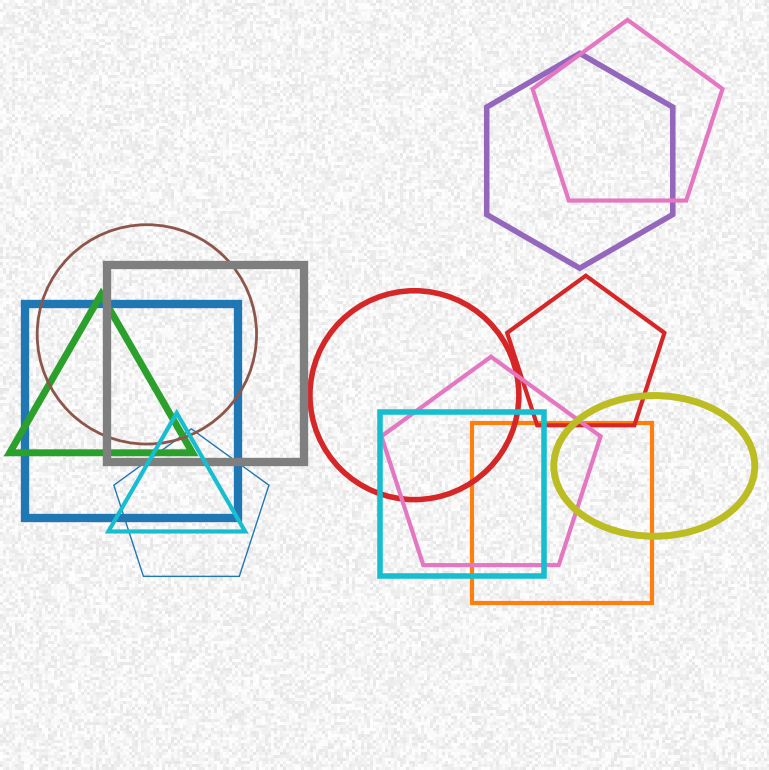[{"shape": "square", "thickness": 3, "radius": 0.69, "center": [0.171, 0.466]}, {"shape": "pentagon", "thickness": 0.5, "radius": 0.53, "center": [0.249, 0.337]}, {"shape": "square", "thickness": 1.5, "radius": 0.58, "center": [0.729, 0.333]}, {"shape": "triangle", "thickness": 2.5, "radius": 0.69, "center": [0.131, 0.481]}, {"shape": "pentagon", "thickness": 1.5, "radius": 0.54, "center": [0.761, 0.535]}, {"shape": "circle", "thickness": 2, "radius": 0.68, "center": [0.538, 0.487]}, {"shape": "hexagon", "thickness": 2, "radius": 0.7, "center": [0.753, 0.791]}, {"shape": "circle", "thickness": 1, "radius": 0.71, "center": [0.191, 0.566]}, {"shape": "pentagon", "thickness": 1.5, "radius": 0.65, "center": [0.815, 0.844]}, {"shape": "pentagon", "thickness": 1.5, "radius": 0.75, "center": [0.638, 0.387]}, {"shape": "square", "thickness": 3, "radius": 0.64, "center": [0.267, 0.528]}, {"shape": "oval", "thickness": 2.5, "radius": 0.65, "center": [0.85, 0.395]}, {"shape": "square", "thickness": 2, "radius": 0.53, "center": [0.6, 0.359]}, {"shape": "triangle", "thickness": 1.5, "radius": 0.51, "center": [0.23, 0.361]}]